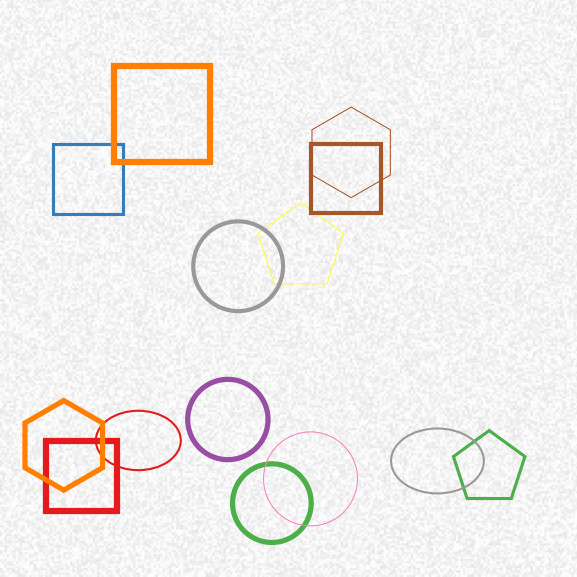[{"shape": "oval", "thickness": 1, "radius": 0.37, "center": [0.24, 0.236]}, {"shape": "square", "thickness": 3, "radius": 0.3, "center": [0.141, 0.175]}, {"shape": "square", "thickness": 1.5, "radius": 0.3, "center": [0.152, 0.689]}, {"shape": "pentagon", "thickness": 1.5, "radius": 0.33, "center": [0.847, 0.188]}, {"shape": "circle", "thickness": 2.5, "radius": 0.34, "center": [0.471, 0.128]}, {"shape": "circle", "thickness": 2.5, "radius": 0.35, "center": [0.395, 0.273]}, {"shape": "square", "thickness": 3, "radius": 0.41, "center": [0.281, 0.802]}, {"shape": "hexagon", "thickness": 2.5, "radius": 0.39, "center": [0.11, 0.228]}, {"shape": "pentagon", "thickness": 0.5, "radius": 0.39, "center": [0.521, 0.571]}, {"shape": "hexagon", "thickness": 0.5, "radius": 0.39, "center": [0.608, 0.735]}, {"shape": "square", "thickness": 2, "radius": 0.3, "center": [0.599, 0.69]}, {"shape": "circle", "thickness": 0.5, "radius": 0.41, "center": [0.538, 0.17]}, {"shape": "circle", "thickness": 2, "radius": 0.39, "center": [0.412, 0.538]}, {"shape": "oval", "thickness": 1, "radius": 0.4, "center": [0.757, 0.201]}]